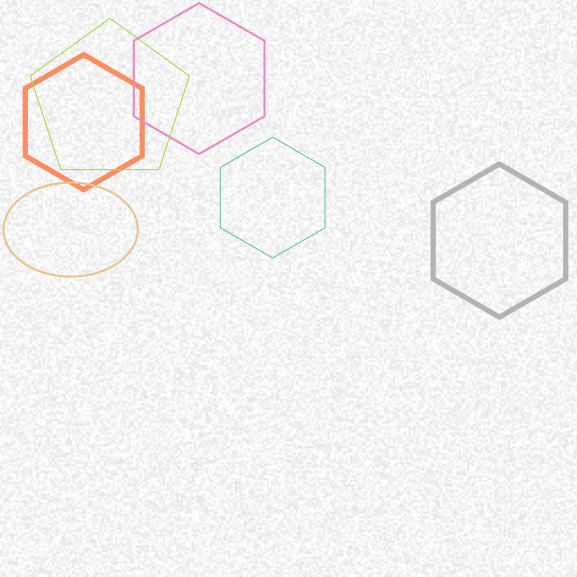[{"shape": "hexagon", "thickness": 0.5, "radius": 0.52, "center": [0.472, 0.657]}, {"shape": "hexagon", "thickness": 2.5, "radius": 0.58, "center": [0.145, 0.788]}, {"shape": "hexagon", "thickness": 1, "radius": 0.65, "center": [0.345, 0.863]}, {"shape": "pentagon", "thickness": 0.5, "radius": 0.72, "center": [0.19, 0.823]}, {"shape": "oval", "thickness": 1, "radius": 0.58, "center": [0.122, 0.602]}, {"shape": "hexagon", "thickness": 2.5, "radius": 0.66, "center": [0.865, 0.583]}]